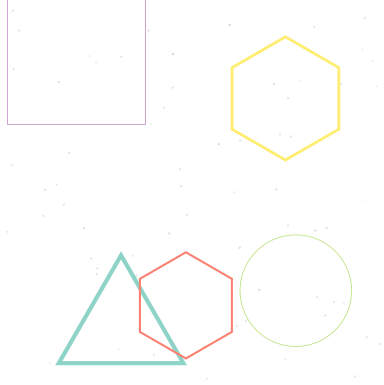[{"shape": "triangle", "thickness": 3, "radius": 0.93, "center": [0.314, 0.15]}, {"shape": "hexagon", "thickness": 1.5, "radius": 0.69, "center": [0.483, 0.207]}, {"shape": "circle", "thickness": 0.5, "radius": 0.72, "center": [0.768, 0.245]}, {"shape": "square", "thickness": 0.5, "radius": 0.9, "center": [0.198, 0.858]}, {"shape": "hexagon", "thickness": 2, "radius": 0.8, "center": [0.741, 0.744]}]